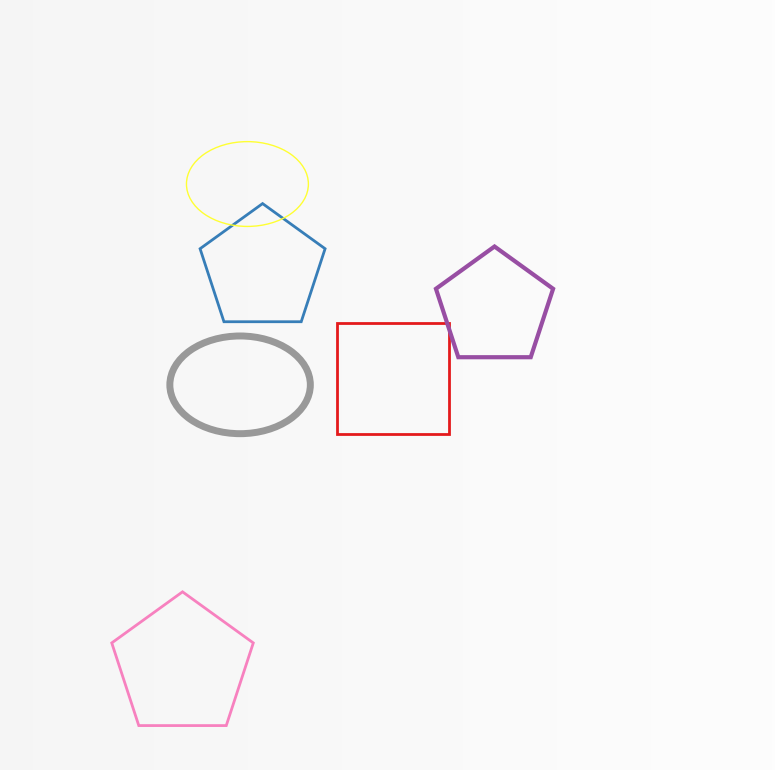[{"shape": "square", "thickness": 1, "radius": 0.36, "center": [0.507, 0.509]}, {"shape": "pentagon", "thickness": 1, "radius": 0.42, "center": [0.339, 0.651]}, {"shape": "pentagon", "thickness": 1.5, "radius": 0.4, "center": [0.638, 0.6]}, {"shape": "oval", "thickness": 0.5, "radius": 0.39, "center": [0.319, 0.761]}, {"shape": "pentagon", "thickness": 1, "radius": 0.48, "center": [0.236, 0.135]}, {"shape": "oval", "thickness": 2.5, "radius": 0.45, "center": [0.31, 0.5]}]